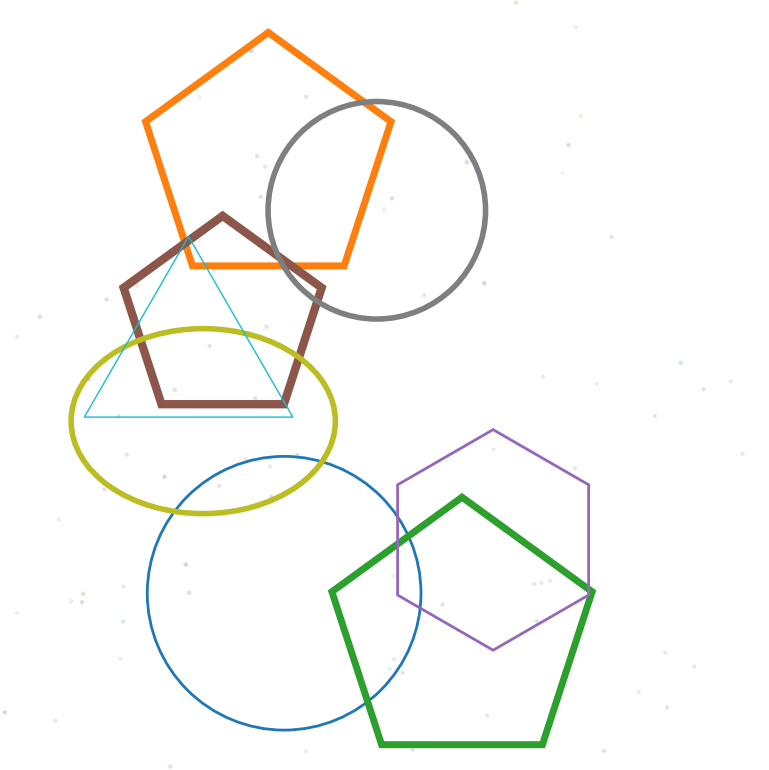[{"shape": "circle", "thickness": 1, "radius": 0.89, "center": [0.369, 0.23]}, {"shape": "pentagon", "thickness": 2.5, "radius": 0.84, "center": [0.348, 0.79]}, {"shape": "pentagon", "thickness": 2.5, "radius": 0.89, "center": [0.6, 0.177]}, {"shape": "hexagon", "thickness": 1, "radius": 0.72, "center": [0.64, 0.299]}, {"shape": "pentagon", "thickness": 3, "radius": 0.68, "center": [0.289, 0.584]}, {"shape": "circle", "thickness": 2, "radius": 0.71, "center": [0.489, 0.727]}, {"shape": "oval", "thickness": 2, "radius": 0.86, "center": [0.264, 0.453]}, {"shape": "triangle", "thickness": 0.5, "radius": 0.78, "center": [0.245, 0.536]}]